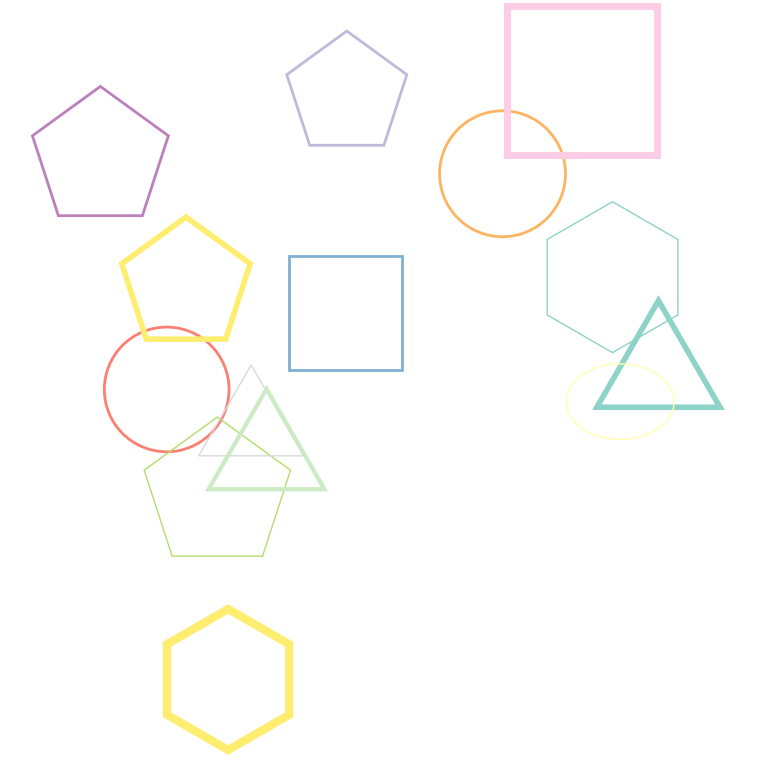[{"shape": "triangle", "thickness": 2, "radius": 0.46, "center": [0.855, 0.517]}, {"shape": "hexagon", "thickness": 0.5, "radius": 0.49, "center": [0.796, 0.64]}, {"shape": "oval", "thickness": 0.5, "radius": 0.35, "center": [0.806, 0.478]}, {"shape": "pentagon", "thickness": 1, "radius": 0.41, "center": [0.45, 0.878]}, {"shape": "circle", "thickness": 1, "radius": 0.4, "center": [0.216, 0.494]}, {"shape": "square", "thickness": 1, "radius": 0.37, "center": [0.448, 0.593]}, {"shape": "circle", "thickness": 1, "radius": 0.41, "center": [0.653, 0.774]}, {"shape": "pentagon", "thickness": 0.5, "radius": 0.5, "center": [0.282, 0.358]}, {"shape": "square", "thickness": 2.5, "radius": 0.49, "center": [0.756, 0.895]}, {"shape": "triangle", "thickness": 0.5, "radius": 0.39, "center": [0.326, 0.447]}, {"shape": "pentagon", "thickness": 1, "radius": 0.46, "center": [0.13, 0.795]}, {"shape": "triangle", "thickness": 1.5, "radius": 0.43, "center": [0.346, 0.408]}, {"shape": "hexagon", "thickness": 3, "radius": 0.46, "center": [0.296, 0.118]}, {"shape": "pentagon", "thickness": 2, "radius": 0.44, "center": [0.242, 0.63]}]